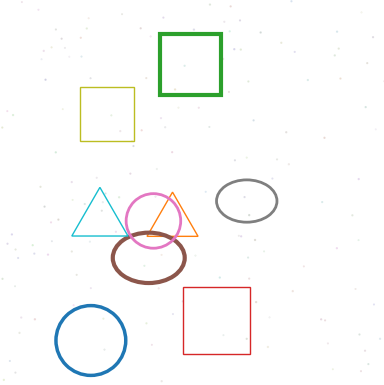[{"shape": "circle", "thickness": 2.5, "radius": 0.45, "center": [0.236, 0.116]}, {"shape": "triangle", "thickness": 1, "radius": 0.38, "center": [0.448, 0.424]}, {"shape": "square", "thickness": 3, "radius": 0.4, "center": [0.495, 0.832]}, {"shape": "square", "thickness": 1, "radius": 0.43, "center": [0.562, 0.167]}, {"shape": "oval", "thickness": 3, "radius": 0.47, "center": [0.386, 0.33]}, {"shape": "circle", "thickness": 2, "radius": 0.35, "center": [0.399, 0.426]}, {"shape": "oval", "thickness": 2, "radius": 0.39, "center": [0.641, 0.478]}, {"shape": "square", "thickness": 1, "radius": 0.35, "center": [0.277, 0.705]}, {"shape": "triangle", "thickness": 1, "radius": 0.42, "center": [0.259, 0.429]}]